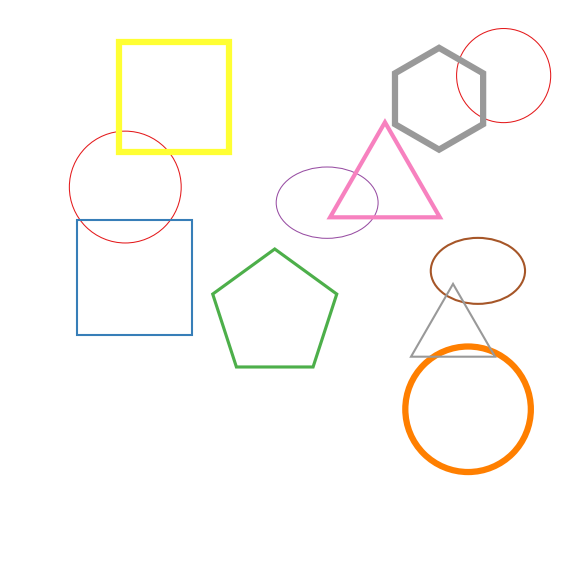[{"shape": "circle", "thickness": 0.5, "radius": 0.48, "center": [0.217, 0.675]}, {"shape": "circle", "thickness": 0.5, "radius": 0.41, "center": [0.872, 0.868]}, {"shape": "square", "thickness": 1, "radius": 0.5, "center": [0.233, 0.518]}, {"shape": "pentagon", "thickness": 1.5, "radius": 0.56, "center": [0.476, 0.455]}, {"shape": "oval", "thickness": 0.5, "radius": 0.44, "center": [0.566, 0.648]}, {"shape": "circle", "thickness": 3, "radius": 0.54, "center": [0.811, 0.29]}, {"shape": "square", "thickness": 3, "radius": 0.47, "center": [0.301, 0.831]}, {"shape": "oval", "thickness": 1, "radius": 0.41, "center": [0.828, 0.53]}, {"shape": "triangle", "thickness": 2, "radius": 0.55, "center": [0.667, 0.678]}, {"shape": "triangle", "thickness": 1, "radius": 0.42, "center": [0.784, 0.423]}, {"shape": "hexagon", "thickness": 3, "radius": 0.44, "center": [0.76, 0.828]}]